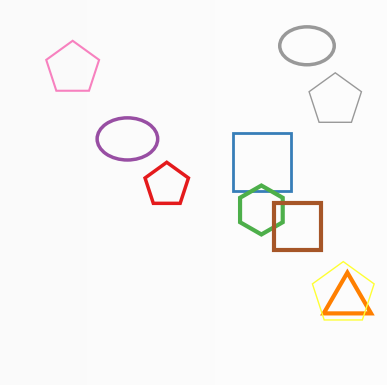[{"shape": "pentagon", "thickness": 2.5, "radius": 0.29, "center": [0.43, 0.519]}, {"shape": "square", "thickness": 2, "radius": 0.38, "center": [0.676, 0.58]}, {"shape": "hexagon", "thickness": 3, "radius": 0.32, "center": [0.675, 0.455]}, {"shape": "oval", "thickness": 2.5, "radius": 0.39, "center": [0.329, 0.639]}, {"shape": "triangle", "thickness": 3, "radius": 0.35, "center": [0.896, 0.221]}, {"shape": "pentagon", "thickness": 1, "radius": 0.42, "center": [0.886, 0.237]}, {"shape": "square", "thickness": 3, "radius": 0.31, "center": [0.767, 0.411]}, {"shape": "pentagon", "thickness": 1.5, "radius": 0.36, "center": [0.188, 0.822]}, {"shape": "pentagon", "thickness": 1, "radius": 0.36, "center": [0.865, 0.74]}, {"shape": "oval", "thickness": 2.5, "radius": 0.35, "center": [0.792, 0.881]}]